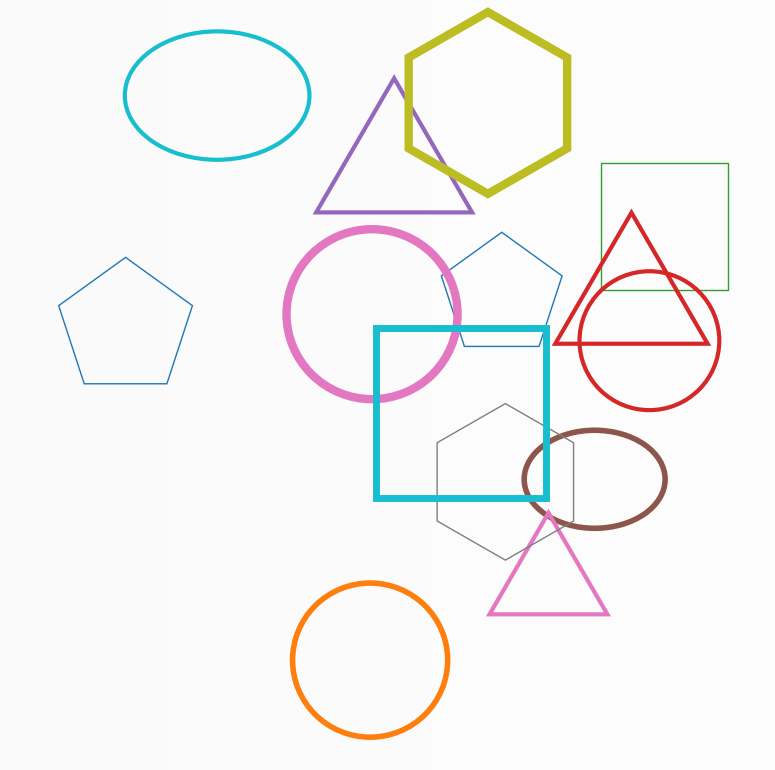[{"shape": "pentagon", "thickness": 0.5, "radius": 0.45, "center": [0.162, 0.575]}, {"shape": "pentagon", "thickness": 0.5, "radius": 0.41, "center": [0.647, 0.616]}, {"shape": "circle", "thickness": 2, "radius": 0.5, "center": [0.478, 0.143]}, {"shape": "square", "thickness": 0.5, "radius": 0.41, "center": [0.857, 0.706]}, {"shape": "circle", "thickness": 1.5, "radius": 0.45, "center": [0.838, 0.558]}, {"shape": "triangle", "thickness": 1.5, "radius": 0.57, "center": [0.815, 0.61]}, {"shape": "triangle", "thickness": 1.5, "radius": 0.58, "center": [0.509, 0.782]}, {"shape": "oval", "thickness": 2, "radius": 0.45, "center": [0.767, 0.378]}, {"shape": "circle", "thickness": 3, "radius": 0.55, "center": [0.48, 0.592]}, {"shape": "triangle", "thickness": 1.5, "radius": 0.44, "center": [0.708, 0.246]}, {"shape": "hexagon", "thickness": 0.5, "radius": 0.51, "center": [0.652, 0.374]}, {"shape": "hexagon", "thickness": 3, "radius": 0.59, "center": [0.63, 0.866]}, {"shape": "square", "thickness": 2.5, "radius": 0.55, "center": [0.595, 0.464]}, {"shape": "oval", "thickness": 1.5, "radius": 0.6, "center": [0.28, 0.876]}]